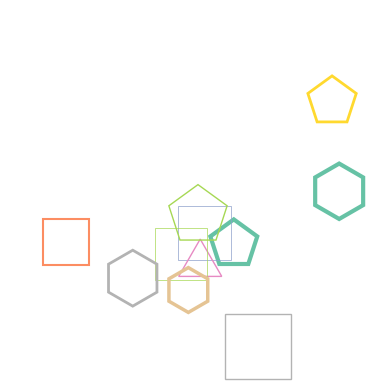[{"shape": "pentagon", "thickness": 3, "radius": 0.32, "center": [0.607, 0.366]}, {"shape": "hexagon", "thickness": 3, "radius": 0.36, "center": [0.881, 0.503]}, {"shape": "square", "thickness": 1.5, "radius": 0.3, "center": [0.172, 0.371]}, {"shape": "square", "thickness": 0.5, "radius": 0.35, "center": [0.531, 0.395]}, {"shape": "triangle", "thickness": 1, "radius": 0.32, "center": [0.52, 0.314]}, {"shape": "pentagon", "thickness": 1, "radius": 0.4, "center": [0.514, 0.441]}, {"shape": "square", "thickness": 0.5, "radius": 0.34, "center": [0.47, 0.34]}, {"shape": "pentagon", "thickness": 2, "radius": 0.33, "center": [0.863, 0.737]}, {"shape": "hexagon", "thickness": 2.5, "radius": 0.29, "center": [0.489, 0.247]}, {"shape": "hexagon", "thickness": 2, "radius": 0.36, "center": [0.345, 0.277]}, {"shape": "square", "thickness": 1, "radius": 0.42, "center": [0.67, 0.1]}]